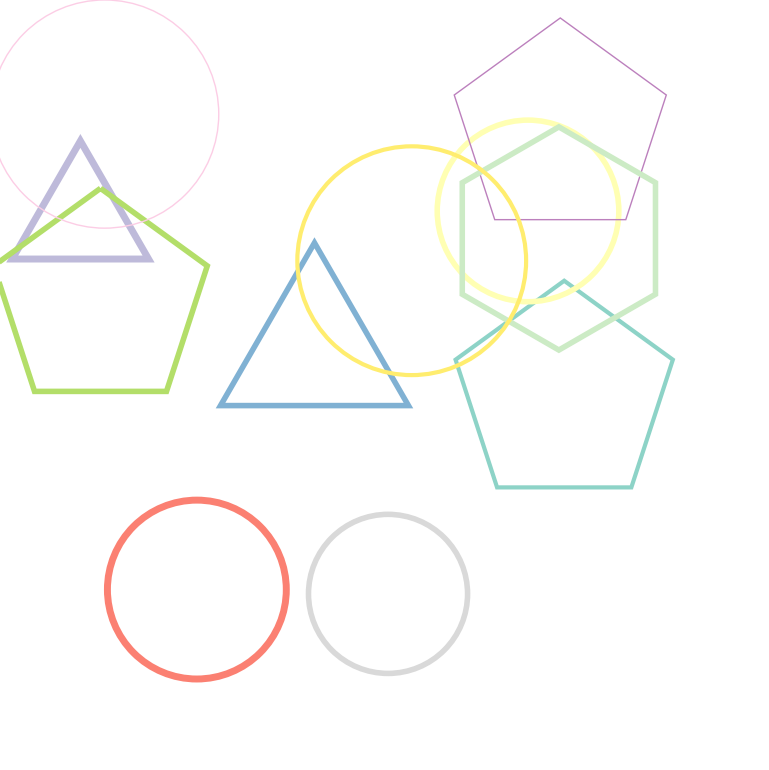[{"shape": "pentagon", "thickness": 1.5, "radius": 0.74, "center": [0.733, 0.487]}, {"shape": "circle", "thickness": 2, "radius": 0.59, "center": [0.686, 0.726]}, {"shape": "triangle", "thickness": 2.5, "radius": 0.51, "center": [0.104, 0.715]}, {"shape": "circle", "thickness": 2.5, "radius": 0.58, "center": [0.256, 0.234]}, {"shape": "triangle", "thickness": 2, "radius": 0.7, "center": [0.408, 0.544]}, {"shape": "pentagon", "thickness": 2, "radius": 0.73, "center": [0.131, 0.61]}, {"shape": "circle", "thickness": 0.5, "radius": 0.74, "center": [0.136, 0.852]}, {"shape": "circle", "thickness": 2, "radius": 0.52, "center": [0.504, 0.229]}, {"shape": "pentagon", "thickness": 0.5, "radius": 0.72, "center": [0.728, 0.832]}, {"shape": "hexagon", "thickness": 2, "radius": 0.72, "center": [0.726, 0.69]}, {"shape": "circle", "thickness": 1.5, "radius": 0.74, "center": [0.535, 0.661]}]